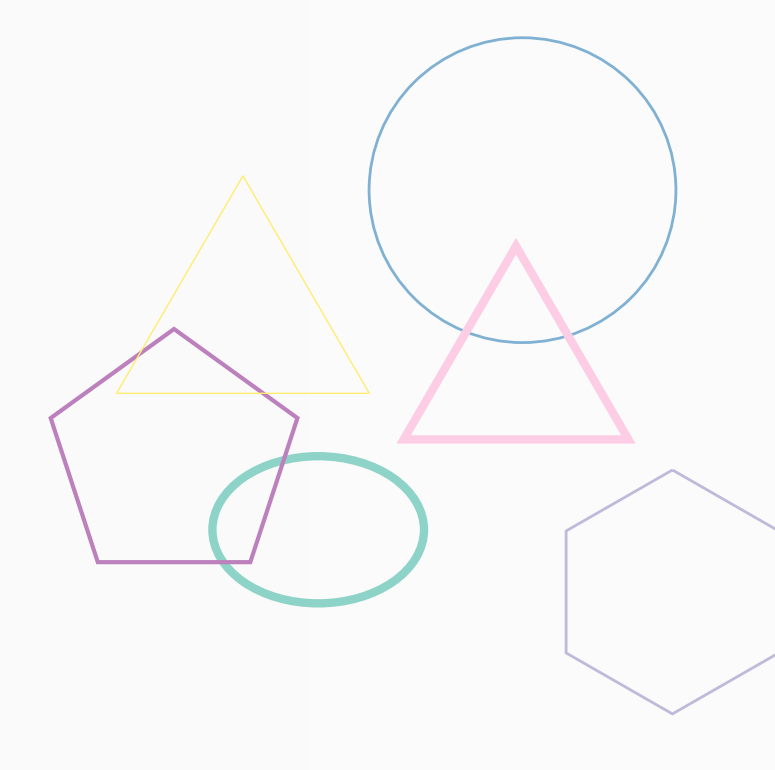[{"shape": "oval", "thickness": 3, "radius": 0.68, "center": [0.411, 0.312]}, {"shape": "hexagon", "thickness": 1, "radius": 0.79, "center": [0.868, 0.231]}, {"shape": "circle", "thickness": 1, "radius": 0.99, "center": [0.674, 0.753]}, {"shape": "triangle", "thickness": 3, "radius": 0.84, "center": [0.666, 0.513]}, {"shape": "pentagon", "thickness": 1.5, "radius": 0.84, "center": [0.225, 0.405]}, {"shape": "triangle", "thickness": 0.5, "radius": 0.94, "center": [0.313, 0.583]}]